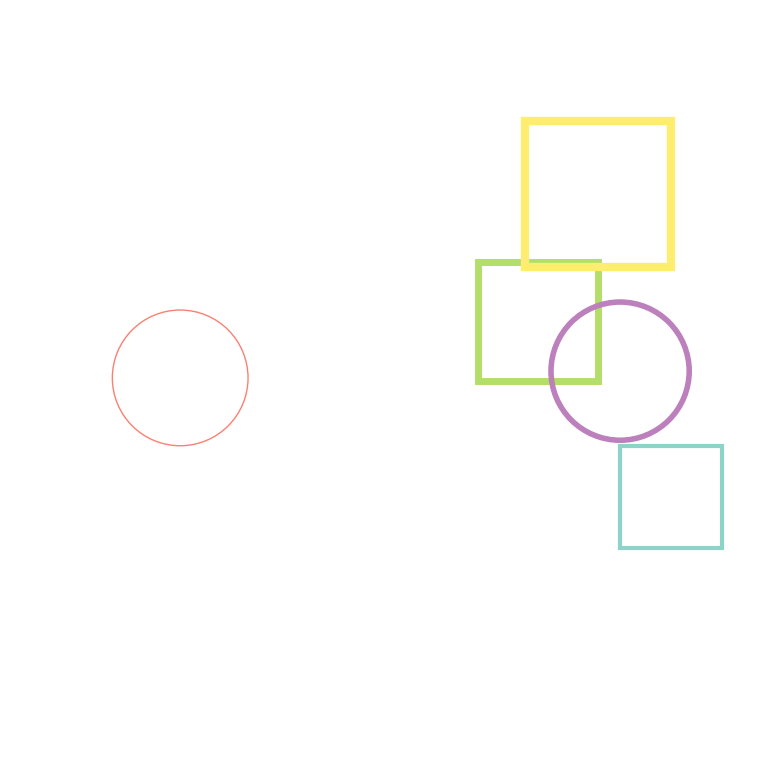[{"shape": "square", "thickness": 1.5, "radius": 0.33, "center": [0.871, 0.354]}, {"shape": "circle", "thickness": 0.5, "radius": 0.44, "center": [0.234, 0.509]}, {"shape": "square", "thickness": 2.5, "radius": 0.39, "center": [0.699, 0.582]}, {"shape": "circle", "thickness": 2, "radius": 0.45, "center": [0.805, 0.518]}, {"shape": "square", "thickness": 3, "radius": 0.47, "center": [0.776, 0.748]}]